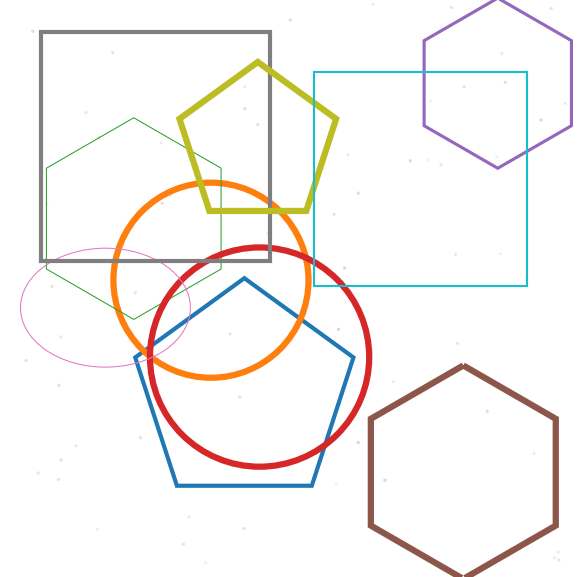[{"shape": "pentagon", "thickness": 2, "radius": 0.99, "center": [0.423, 0.319]}, {"shape": "circle", "thickness": 3, "radius": 0.84, "center": [0.365, 0.514]}, {"shape": "hexagon", "thickness": 0.5, "radius": 0.87, "center": [0.232, 0.621]}, {"shape": "circle", "thickness": 3, "radius": 0.95, "center": [0.449, 0.381]}, {"shape": "hexagon", "thickness": 1.5, "radius": 0.74, "center": [0.862, 0.855]}, {"shape": "hexagon", "thickness": 3, "radius": 0.92, "center": [0.802, 0.181]}, {"shape": "oval", "thickness": 0.5, "radius": 0.74, "center": [0.183, 0.466]}, {"shape": "square", "thickness": 2, "radius": 0.99, "center": [0.27, 0.745]}, {"shape": "pentagon", "thickness": 3, "radius": 0.71, "center": [0.446, 0.749]}, {"shape": "square", "thickness": 1, "radius": 0.93, "center": [0.728, 0.69]}]